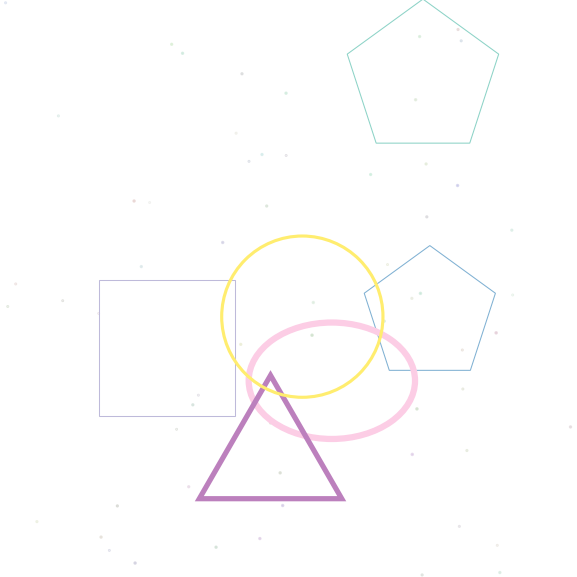[{"shape": "pentagon", "thickness": 0.5, "radius": 0.69, "center": [0.732, 0.863]}, {"shape": "square", "thickness": 0.5, "radius": 0.59, "center": [0.289, 0.396]}, {"shape": "pentagon", "thickness": 0.5, "radius": 0.6, "center": [0.744, 0.454]}, {"shape": "oval", "thickness": 3, "radius": 0.72, "center": [0.575, 0.34]}, {"shape": "triangle", "thickness": 2.5, "radius": 0.71, "center": [0.468, 0.207]}, {"shape": "circle", "thickness": 1.5, "radius": 0.7, "center": [0.524, 0.451]}]